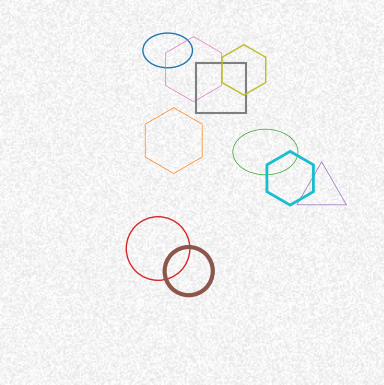[{"shape": "oval", "thickness": 1, "radius": 0.32, "center": [0.436, 0.869]}, {"shape": "hexagon", "thickness": 0.5, "radius": 0.43, "center": [0.451, 0.635]}, {"shape": "oval", "thickness": 0.5, "radius": 0.42, "center": [0.689, 0.605]}, {"shape": "circle", "thickness": 1, "radius": 0.41, "center": [0.411, 0.355]}, {"shape": "triangle", "thickness": 0.5, "radius": 0.37, "center": [0.835, 0.505]}, {"shape": "circle", "thickness": 3, "radius": 0.31, "center": [0.49, 0.296]}, {"shape": "hexagon", "thickness": 0.5, "radius": 0.42, "center": [0.503, 0.82]}, {"shape": "square", "thickness": 1.5, "radius": 0.32, "center": [0.573, 0.771]}, {"shape": "hexagon", "thickness": 1, "radius": 0.33, "center": [0.634, 0.818]}, {"shape": "hexagon", "thickness": 2, "radius": 0.35, "center": [0.754, 0.537]}]